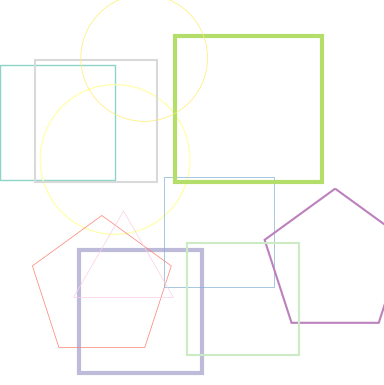[{"shape": "square", "thickness": 1, "radius": 0.75, "center": [0.149, 0.682]}, {"shape": "circle", "thickness": 1, "radius": 0.97, "center": [0.299, 0.586]}, {"shape": "square", "thickness": 3, "radius": 0.8, "center": [0.365, 0.19]}, {"shape": "pentagon", "thickness": 0.5, "radius": 0.95, "center": [0.265, 0.251]}, {"shape": "square", "thickness": 0.5, "radius": 0.71, "center": [0.568, 0.398]}, {"shape": "square", "thickness": 3, "radius": 0.95, "center": [0.646, 0.716]}, {"shape": "triangle", "thickness": 0.5, "radius": 0.75, "center": [0.321, 0.302]}, {"shape": "square", "thickness": 1.5, "radius": 0.79, "center": [0.249, 0.686]}, {"shape": "pentagon", "thickness": 1.5, "radius": 0.96, "center": [0.871, 0.317]}, {"shape": "square", "thickness": 1.5, "radius": 0.72, "center": [0.632, 0.223]}, {"shape": "circle", "thickness": 0.5, "radius": 0.82, "center": [0.374, 0.849]}]